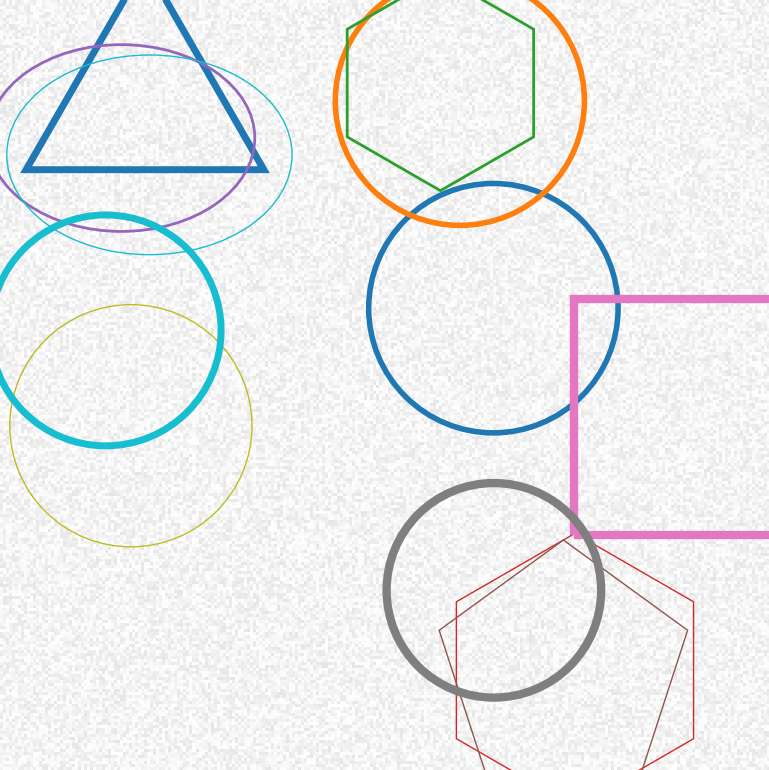[{"shape": "triangle", "thickness": 2.5, "radius": 0.89, "center": [0.188, 0.869]}, {"shape": "circle", "thickness": 2, "radius": 0.81, "center": [0.641, 0.6]}, {"shape": "circle", "thickness": 2, "radius": 0.81, "center": [0.597, 0.869]}, {"shape": "hexagon", "thickness": 1, "radius": 0.7, "center": [0.572, 0.892]}, {"shape": "hexagon", "thickness": 0.5, "radius": 0.89, "center": [0.747, 0.13]}, {"shape": "oval", "thickness": 1, "radius": 0.87, "center": [0.158, 0.821]}, {"shape": "pentagon", "thickness": 0.5, "radius": 0.85, "center": [0.732, 0.129]}, {"shape": "square", "thickness": 3, "radius": 0.77, "center": [0.899, 0.458]}, {"shape": "circle", "thickness": 3, "radius": 0.7, "center": [0.641, 0.233]}, {"shape": "circle", "thickness": 0.5, "radius": 0.79, "center": [0.17, 0.447]}, {"shape": "oval", "thickness": 0.5, "radius": 0.93, "center": [0.194, 0.799]}, {"shape": "circle", "thickness": 2.5, "radius": 0.75, "center": [0.137, 0.571]}]